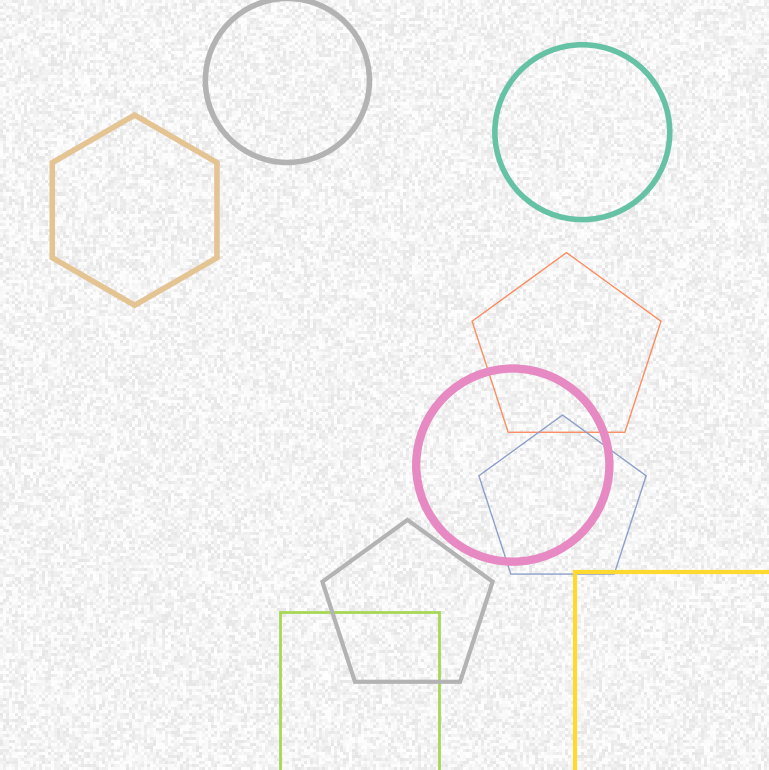[{"shape": "circle", "thickness": 2, "radius": 0.57, "center": [0.756, 0.828]}, {"shape": "pentagon", "thickness": 0.5, "radius": 0.64, "center": [0.736, 0.543]}, {"shape": "pentagon", "thickness": 0.5, "radius": 0.57, "center": [0.731, 0.347]}, {"shape": "circle", "thickness": 3, "radius": 0.63, "center": [0.666, 0.396]}, {"shape": "square", "thickness": 1, "radius": 0.52, "center": [0.467, 0.101]}, {"shape": "square", "thickness": 1.5, "radius": 0.72, "center": [0.89, 0.114]}, {"shape": "hexagon", "thickness": 2, "radius": 0.62, "center": [0.175, 0.727]}, {"shape": "circle", "thickness": 2, "radius": 0.53, "center": [0.373, 0.896]}, {"shape": "pentagon", "thickness": 1.5, "radius": 0.58, "center": [0.529, 0.209]}]